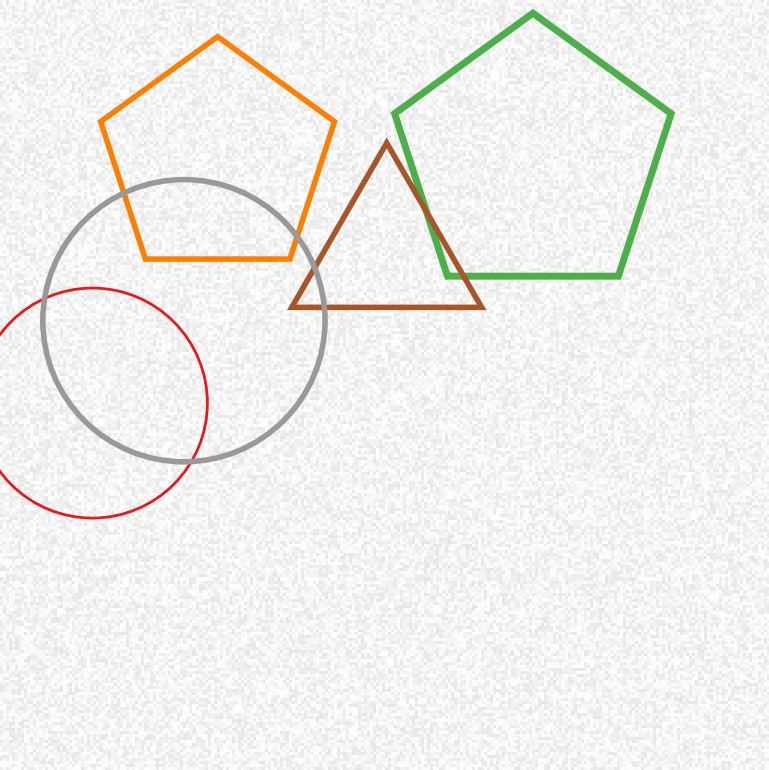[{"shape": "circle", "thickness": 1, "radius": 0.75, "center": [0.12, 0.477]}, {"shape": "pentagon", "thickness": 2.5, "radius": 0.94, "center": [0.692, 0.794]}, {"shape": "pentagon", "thickness": 2, "radius": 0.8, "center": [0.283, 0.793]}, {"shape": "triangle", "thickness": 2, "radius": 0.71, "center": [0.502, 0.672]}, {"shape": "circle", "thickness": 2, "radius": 0.92, "center": [0.239, 0.584]}]